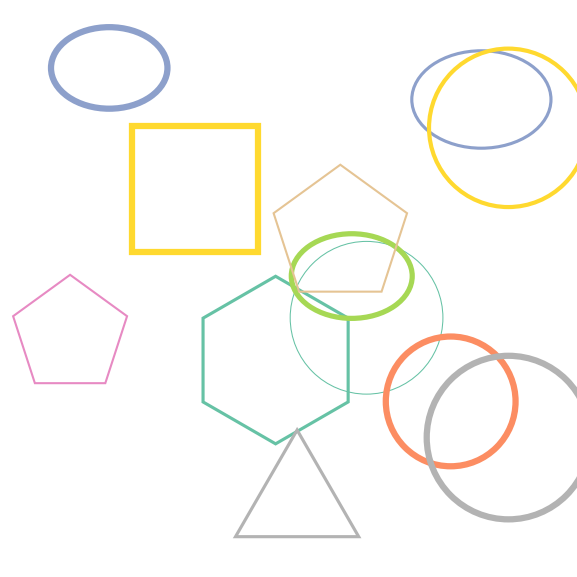[{"shape": "hexagon", "thickness": 1.5, "radius": 0.73, "center": [0.477, 0.376]}, {"shape": "circle", "thickness": 0.5, "radius": 0.66, "center": [0.635, 0.449]}, {"shape": "circle", "thickness": 3, "radius": 0.56, "center": [0.78, 0.304]}, {"shape": "oval", "thickness": 1.5, "radius": 0.6, "center": [0.834, 0.827]}, {"shape": "oval", "thickness": 3, "radius": 0.5, "center": [0.189, 0.882]}, {"shape": "pentagon", "thickness": 1, "radius": 0.52, "center": [0.121, 0.42]}, {"shape": "oval", "thickness": 2.5, "radius": 0.52, "center": [0.609, 0.521]}, {"shape": "square", "thickness": 3, "radius": 0.55, "center": [0.338, 0.671]}, {"shape": "circle", "thickness": 2, "radius": 0.69, "center": [0.88, 0.778]}, {"shape": "pentagon", "thickness": 1, "radius": 0.61, "center": [0.589, 0.592]}, {"shape": "triangle", "thickness": 1.5, "radius": 0.62, "center": [0.514, 0.131]}, {"shape": "circle", "thickness": 3, "radius": 0.71, "center": [0.881, 0.241]}]